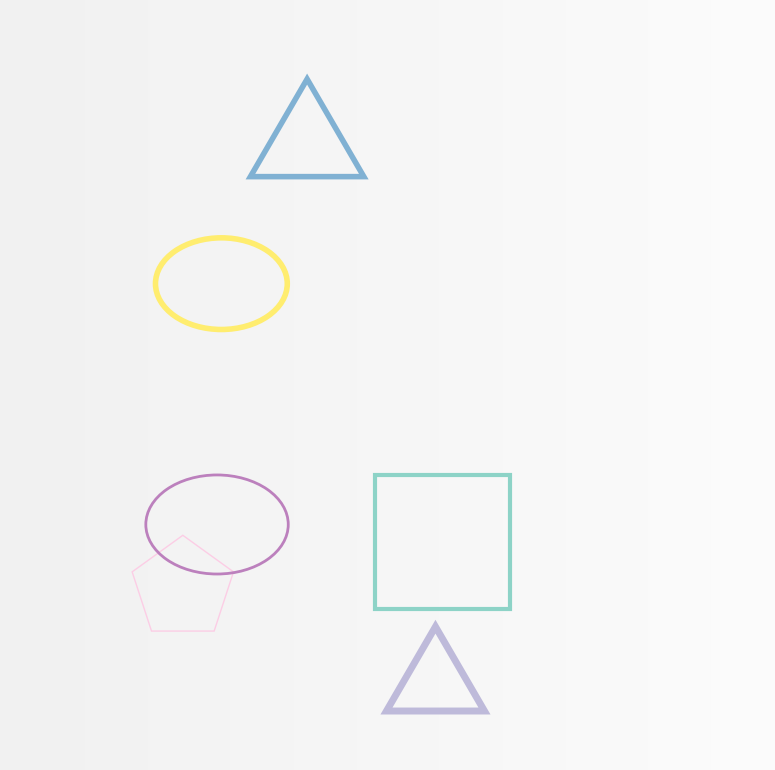[{"shape": "square", "thickness": 1.5, "radius": 0.44, "center": [0.571, 0.296]}, {"shape": "triangle", "thickness": 2.5, "radius": 0.37, "center": [0.562, 0.113]}, {"shape": "triangle", "thickness": 2, "radius": 0.42, "center": [0.396, 0.813]}, {"shape": "pentagon", "thickness": 0.5, "radius": 0.34, "center": [0.236, 0.236]}, {"shape": "oval", "thickness": 1, "radius": 0.46, "center": [0.28, 0.319]}, {"shape": "oval", "thickness": 2, "radius": 0.43, "center": [0.286, 0.632]}]